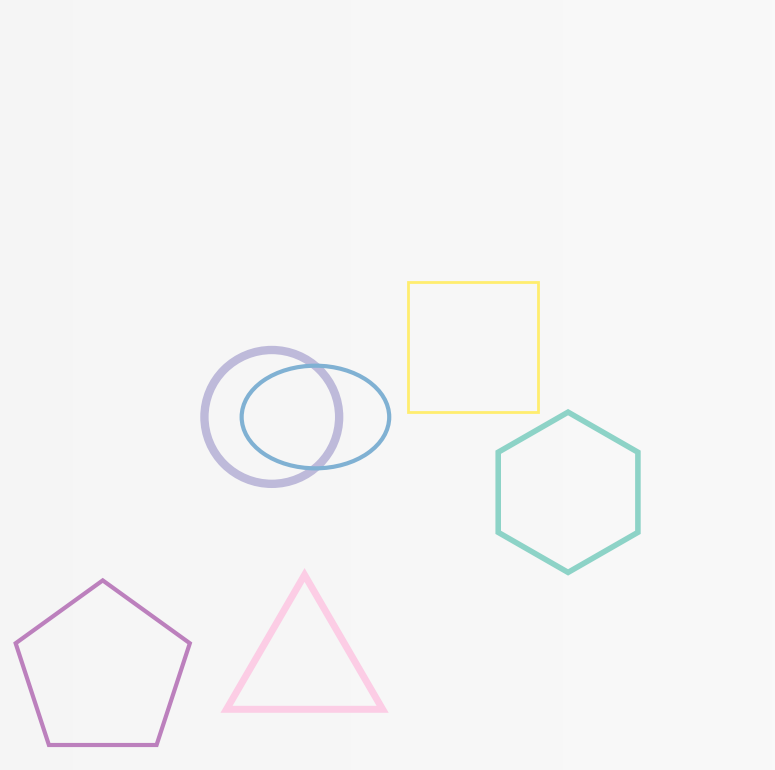[{"shape": "hexagon", "thickness": 2, "radius": 0.52, "center": [0.733, 0.361]}, {"shape": "circle", "thickness": 3, "radius": 0.43, "center": [0.351, 0.459]}, {"shape": "oval", "thickness": 1.5, "radius": 0.48, "center": [0.407, 0.458]}, {"shape": "triangle", "thickness": 2.5, "radius": 0.58, "center": [0.393, 0.137]}, {"shape": "pentagon", "thickness": 1.5, "radius": 0.59, "center": [0.133, 0.128]}, {"shape": "square", "thickness": 1, "radius": 0.42, "center": [0.61, 0.549]}]